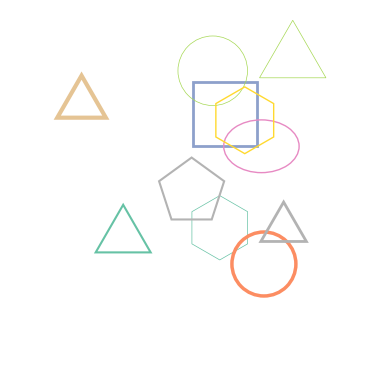[{"shape": "triangle", "thickness": 1.5, "radius": 0.41, "center": [0.32, 0.386]}, {"shape": "hexagon", "thickness": 0.5, "radius": 0.42, "center": [0.571, 0.408]}, {"shape": "circle", "thickness": 2.5, "radius": 0.42, "center": [0.685, 0.314]}, {"shape": "square", "thickness": 2, "radius": 0.42, "center": [0.585, 0.703]}, {"shape": "oval", "thickness": 1, "radius": 0.49, "center": [0.679, 0.62]}, {"shape": "triangle", "thickness": 0.5, "radius": 0.5, "center": [0.76, 0.848]}, {"shape": "circle", "thickness": 0.5, "radius": 0.45, "center": [0.553, 0.816]}, {"shape": "hexagon", "thickness": 1, "radius": 0.43, "center": [0.636, 0.688]}, {"shape": "triangle", "thickness": 3, "radius": 0.36, "center": [0.212, 0.731]}, {"shape": "triangle", "thickness": 2, "radius": 0.34, "center": [0.737, 0.407]}, {"shape": "pentagon", "thickness": 1.5, "radius": 0.44, "center": [0.498, 0.502]}]